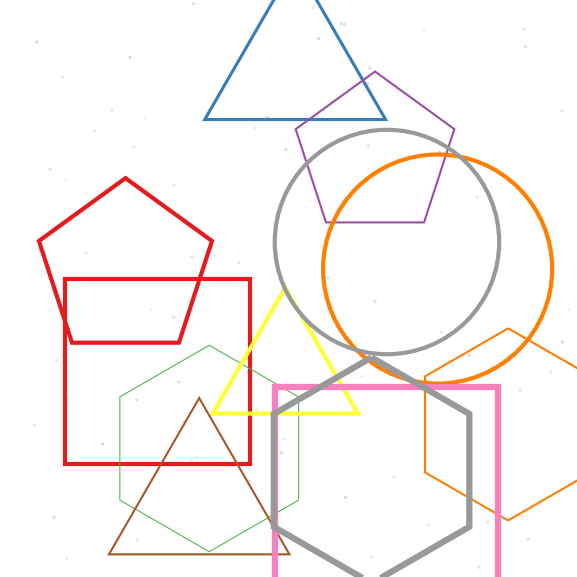[{"shape": "square", "thickness": 2, "radius": 0.8, "center": [0.272, 0.356]}, {"shape": "pentagon", "thickness": 2, "radius": 0.79, "center": [0.217, 0.533]}, {"shape": "triangle", "thickness": 1.5, "radius": 0.9, "center": [0.511, 0.883]}, {"shape": "hexagon", "thickness": 0.5, "radius": 0.89, "center": [0.362, 0.223]}, {"shape": "pentagon", "thickness": 1, "radius": 0.72, "center": [0.649, 0.731]}, {"shape": "hexagon", "thickness": 1, "radius": 0.83, "center": [0.88, 0.264]}, {"shape": "circle", "thickness": 2, "radius": 0.99, "center": [0.758, 0.533]}, {"shape": "triangle", "thickness": 2, "radius": 0.73, "center": [0.494, 0.356]}, {"shape": "triangle", "thickness": 1, "radius": 0.9, "center": [0.345, 0.129]}, {"shape": "square", "thickness": 3, "radius": 0.96, "center": [0.669, 0.136]}, {"shape": "circle", "thickness": 2, "radius": 0.97, "center": [0.67, 0.58]}, {"shape": "hexagon", "thickness": 3, "radius": 0.98, "center": [0.643, 0.185]}]